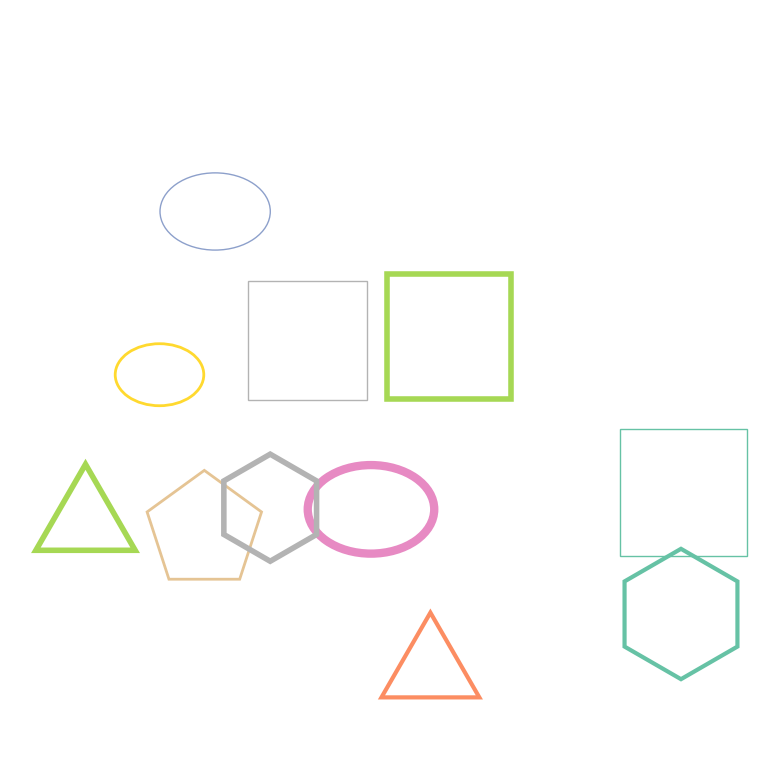[{"shape": "square", "thickness": 0.5, "radius": 0.41, "center": [0.888, 0.361]}, {"shape": "hexagon", "thickness": 1.5, "radius": 0.42, "center": [0.884, 0.203]}, {"shape": "triangle", "thickness": 1.5, "radius": 0.37, "center": [0.559, 0.131]}, {"shape": "oval", "thickness": 0.5, "radius": 0.36, "center": [0.279, 0.725]}, {"shape": "oval", "thickness": 3, "radius": 0.41, "center": [0.482, 0.339]}, {"shape": "square", "thickness": 2, "radius": 0.41, "center": [0.583, 0.563]}, {"shape": "triangle", "thickness": 2, "radius": 0.37, "center": [0.111, 0.323]}, {"shape": "oval", "thickness": 1, "radius": 0.29, "center": [0.207, 0.513]}, {"shape": "pentagon", "thickness": 1, "radius": 0.39, "center": [0.265, 0.311]}, {"shape": "square", "thickness": 0.5, "radius": 0.39, "center": [0.399, 0.558]}, {"shape": "hexagon", "thickness": 2, "radius": 0.35, "center": [0.351, 0.341]}]